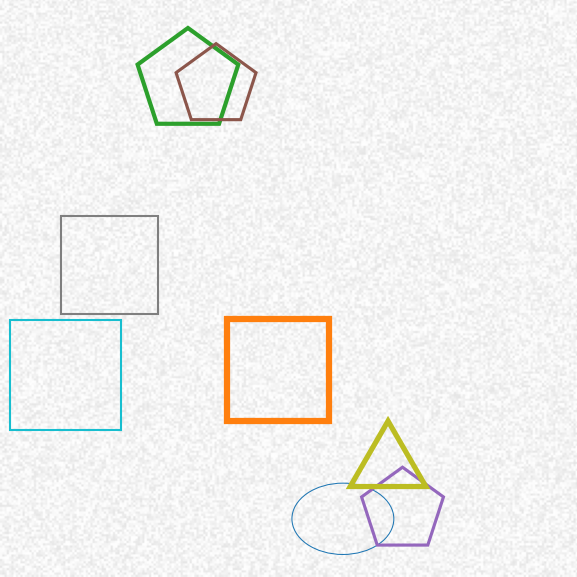[{"shape": "oval", "thickness": 0.5, "radius": 0.44, "center": [0.594, 0.101]}, {"shape": "square", "thickness": 3, "radius": 0.44, "center": [0.481, 0.358]}, {"shape": "pentagon", "thickness": 2, "radius": 0.46, "center": [0.325, 0.859]}, {"shape": "pentagon", "thickness": 1.5, "radius": 0.37, "center": [0.697, 0.116]}, {"shape": "pentagon", "thickness": 1.5, "radius": 0.36, "center": [0.374, 0.851]}, {"shape": "square", "thickness": 1, "radius": 0.42, "center": [0.19, 0.54]}, {"shape": "triangle", "thickness": 2.5, "radius": 0.38, "center": [0.672, 0.194]}, {"shape": "square", "thickness": 1, "radius": 0.48, "center": [0.113, 0.35]}]